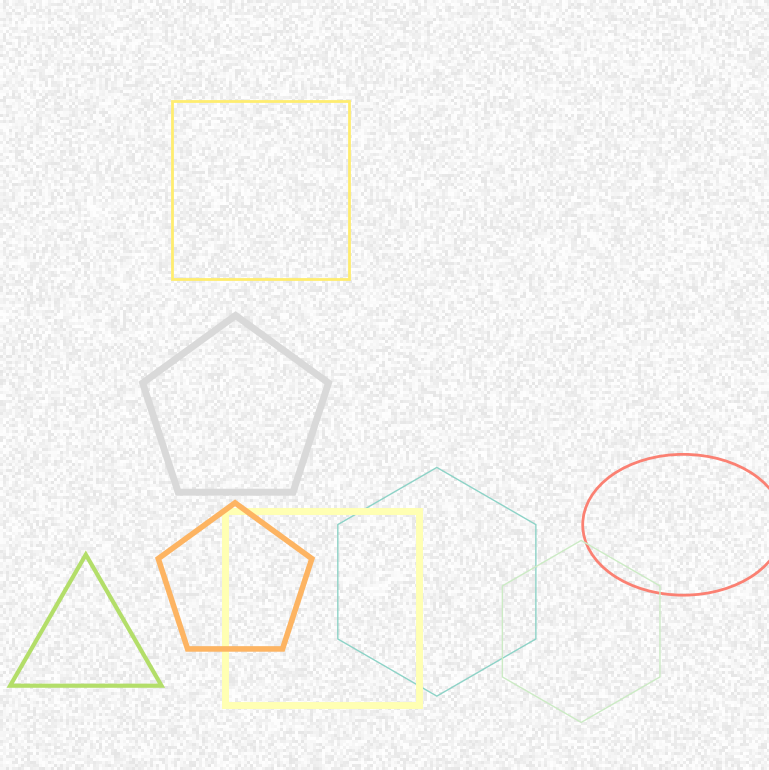[{"shape": "hexagon", "thickness": 0.5, "radius": 0.74, "center": [0.567, 0.244]}, {"shape": "square", "thickness": 2.5, "radius": 0.63, "center": [0.418, 0.211]}, {"shape": "oval", "thickness": 1, "radius": 0.65, "center": [0.887, 0.318]}, {"shape": "pentagon", "thickness": 2, "radius": 0.52, "center": [0.305, 0.242]}, {"shape": "triangle", "thickness": 1.5, "radius": 0.57, "center": [0.111, 0.166]}, {"shape": "pentagon", "thickness": 2.5, "radius": 0.63, "center": [0.306, 0.463]}, {"shape": "hexagon", "thickness": 0.5, "radius": 0.59, "center": [0.755, 0.18]}, {"shape": "square", "thickness": 1, "radius": 0.58, "center": [0.338, 0.753]}]